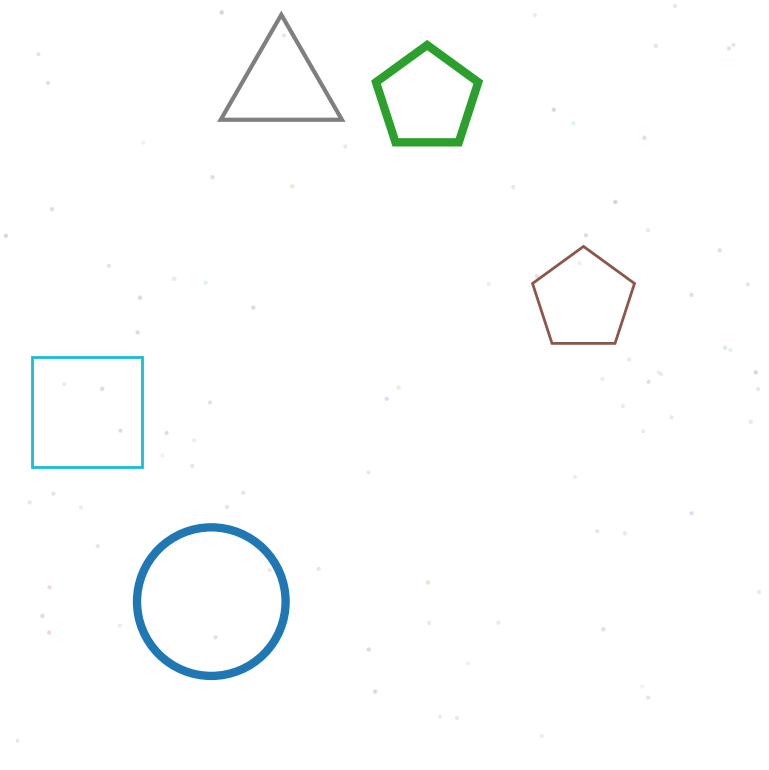[{"shape": "circle", "thickness": 3, "radius": 0.48, "center": [0.274, 0.219]}, {"shape": "pentagon", "thickness": 3, "radius": 0.35, "center": [0.555, 0.872]}, {"shape": "pentagon", "thickness": 1, "radius": 0.35, "center": [0.758, 0.61]}, {"shape": "triangle", "thickness": 1.5, "radius": 0.45, "center": [0.365, 0.89]}, {"shape": "square", "thickness": 1, "radius": 0.36, "center": [0.113, 0.465]}]